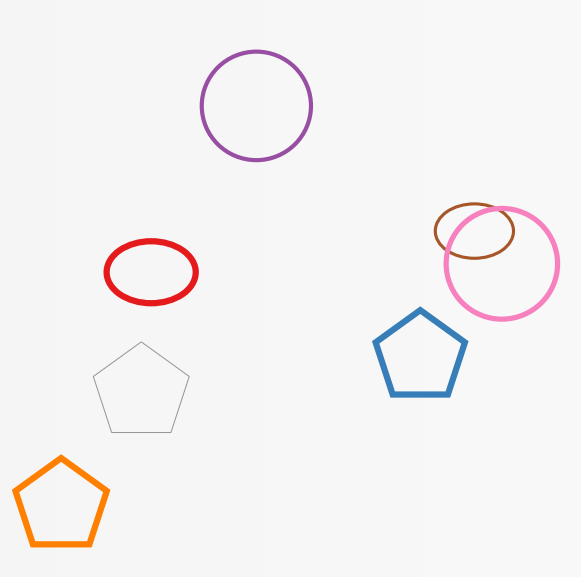[{"shape": "oval", "thickness": 3, "radius": 0.38, "center": [0.26, 0.528]}, {"shape": "pentagon", "thickness": 3, "radius": 0.4, "center": [0.723, 0.381]}, {"shape": "circle", "thickness": 2, "radius": 0.47, "center": [0.441, 0.816]}, {"shape": "pentagon", "thickness": 3, "radius": 0.41, "center": [0.105, 0.123]}, {"shape": "oval", "thickness": 1.5, "radius": 0.34, "center": [0.816, 0.599]}, {"shape": "circle", "thickness": 2.5, "radius": 0.48, "center": [0.863, 0.542]}, {"shape": "pentagon", "thickness": 0.5, "radius": 0.43, "center": [0.243, 0.32]}]